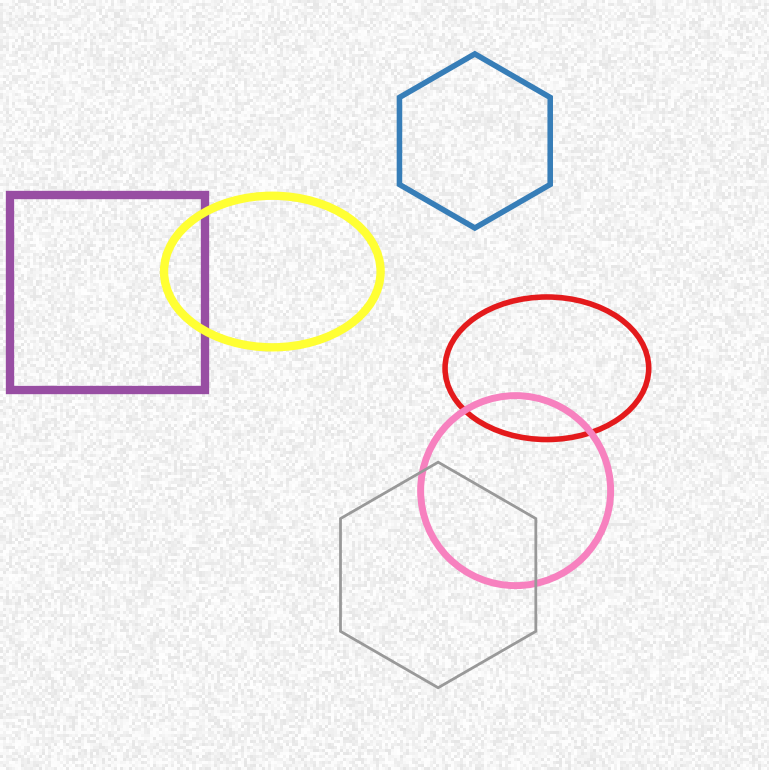[{"shape": "oval", "thickness": 2, "radius": 0.66, "center": [0.71, 0.522]}, {"shape": "hexagon", "thickness": 2, "radius": 0.57, "center": [0.617, 0.817]}, {"shape": "square", "thickness": 3, "radius": 0.63, "center": [0.14, 0.62]}, {"shape": "oval", "thickness": 3, "radius": 0.7, "center": [0.354, 0.647]}, {"shape": "circle", "thickness": 2.5, "radius": 0.62, "center": [0.67, 0.363]}, {"shape": "hexagon", "thickness": 1, "radius": 0.73, "center": [0.569, 0.253]}]